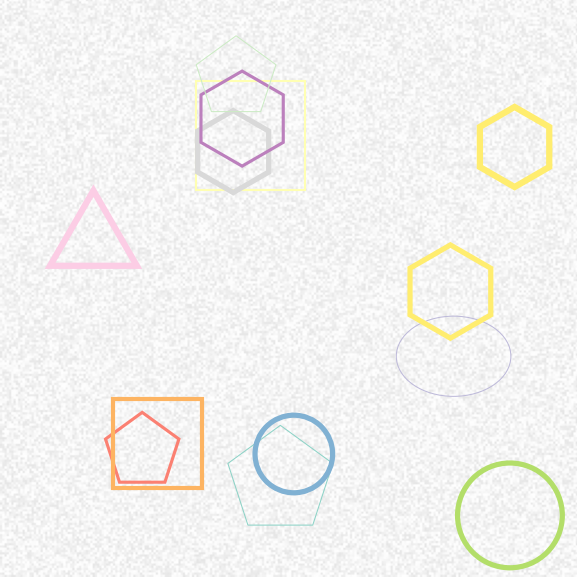[{"shape": "pentagon", "thickness": 0.5, "radius": 0.48, "center": [0.485, 0.167]}, {"shape": "square", "thickness": 1, "radius": 0.47, "center": [0.434, 0.765]}, {"shape": "oval", "thickness": 0.5, "radius": 0.5, "center": [0.785, 0.382]}, {"shape": "pentagon", "thickness": 1.5, "radius": 0.33, "center": [0.246, 0.218]}, {"shape": "circle", "thickness": 2.5, "radius": 0.34, "center": [0.509, 0.213]}, {"shape": "square", "thickness": 2, "radius": 0.39, "center": [0.273, 0.231]}, {"shape": "circle", "thickness": 2.5, "radius": 0.45, "center": [0.883, 0.107]}, {"shape": "triangle", "thickness": 3, "radius": 0.43, "center": [0.162, 0.582]}, {"shape": "hexagon", "thickness": 2.5, "radius": 0.36, "center": [0.404, 0.737]}, {"shape": "hexagon", "thickness": 1.5, "radius": 0.41, "center": [0.419, 0.794]}, {"shape": "pentagon", "thickness": 0.5, "radius": 0.36, "center": [0.409, 0.865]}, {"shape": "hexagon", "thickness": 3, "radius": 0.35, "center": [0.891, 0.745]}, {"shape": "hexagon", "thickness": 2.5, "radius": 0.4, "center": [0.78, 0.494]}]